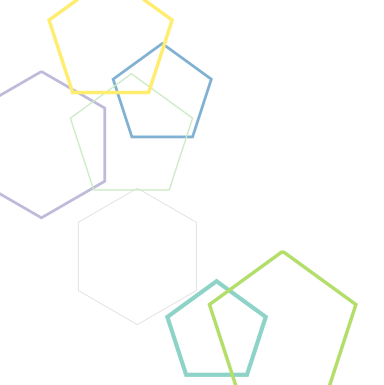[{"shape": "pentagon", "thickness": 3, "radius": 0.67, "center": [0.562, 0.135]}, {"shape": "hexagon", "thickness": 2, "radius": 0.95, "center": [0.108, 0.624]}, {"shape": "pentagon", "thickness": 2, "radius": 0.67, "center": [0.421, 0.753]}, {"shape": "pentagon", "thickness": 2.5, "radius": 1.0, "center": [0.734, 0.147]}, {"shape": "hexagon", "thickness": 0.5, "radius": 0.89, "center": [0.357, 0.334]}, {"shape": "pentagon", "thickness": 1, "radius": 0.83, "center": [0.341, 0.642]}, {"shape": "pentagon", "thickness": 2.5, "radius": 0.84, "center": [0.287, 0.896]}]